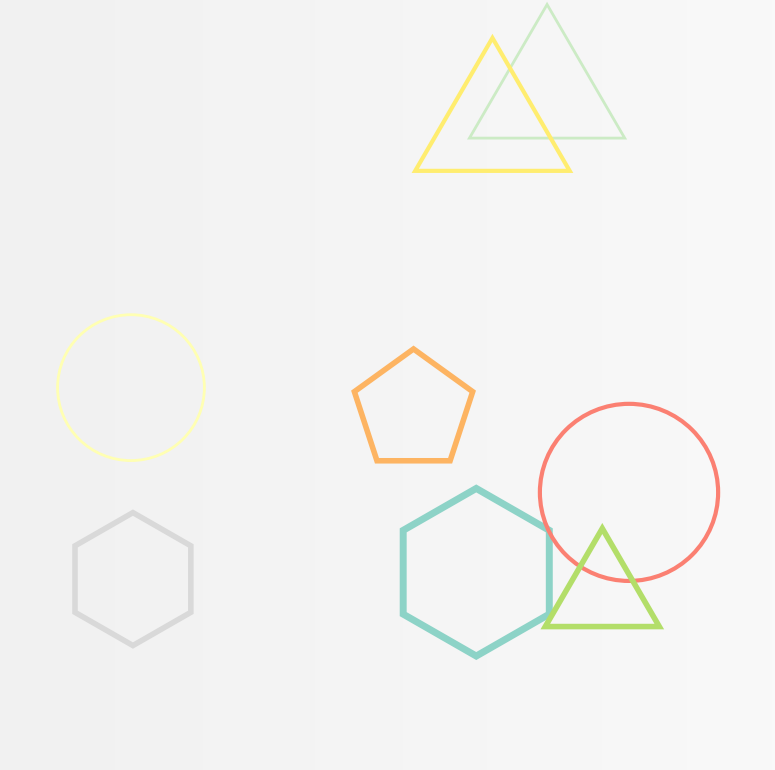[{"shape": "hexagon", "thickness": 2.5, "radius": 0.54, "center": [0.615, 0.257]}, {"shape": "circle", "thickness": 1, "radius": 0.47, "center": [0.169, 0.497]}, {"shape": "circle", "thickness": 1.5, "radius": 0.57, "center": [0.812, 0.361]}, {"shape": "pentagon", "thickness": 2, "radius": 0.4, "center": [0.534, 0.467]}, {"shape": "triangle", "thickness": 2, "radius": 0.42, "center": [0.777, 0.229]}, {"shape": "hexagon", "thickness": 2, "radius": 0.43, "center": [0.172, 0.248]}, {"shape": "triangle", "thickness": 1, "radius": 0.58, "center": [0.706, 0.878]}, {"shape": "triangle", "thickness": 1.5, "radius": 0.58, "center": [0.635, 0.836]}]